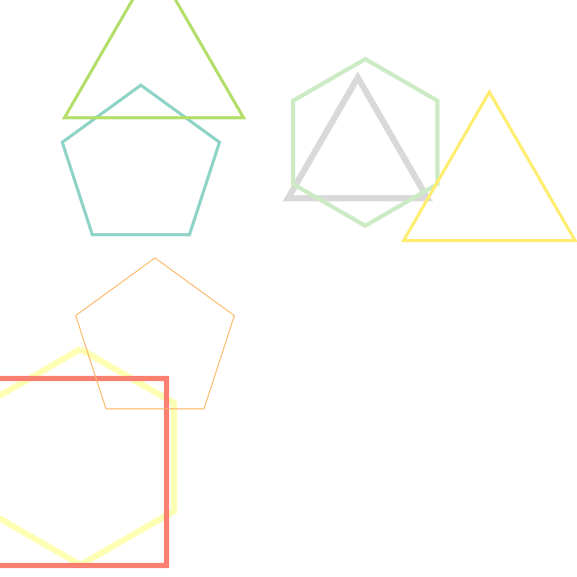[{"shape": "pentagon", "thickness": 1.5, "radius": 0.72, "center": [0.244, 0.709]}, {"shape": "hexagon", "thickness": 3, "radius": 0.93, "center": [0.139, 0.208]}, {"shape": "square", "thickness": 2.5, "radius": 0.81, "center": [0.125, 0.183]}, {"shape": "pentagon", "thickness": 0.5, "radius": 0.72, "center": [0.268, 0.408]}, {"shape": "triangle", "thickness": 1.5, "radius": 0.9, "center": [0.267, 0.885]}, {"shape": "triangle", "thickness": 3, "radius": 0.7, "center": [0.62, 0.726]}, {"shape": "hexagon", "thickness": 2, "radius": 0.72, "center": [0.632, 0.753]}, {"shape": "triangle", "thickness": 1.5, "radius": 0.86, "center": [0.847, 0.668]}]